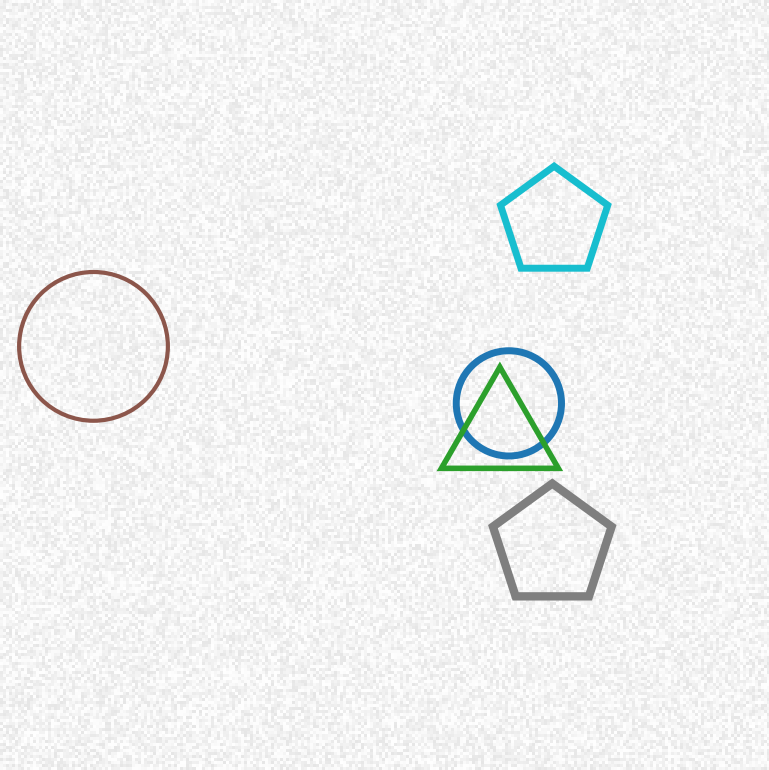[{"shape": "circle", "thickness": 2.5, "radius": 0.34, "center": [0.661, 0.476]}, {"shape": "triangle", "thickness": 2, "radius": 0.44, "center": [0.649, 0.436]}, {"shape": "circle", "thickness": 1.5, "radius": 0.48, "center": [0.121, 0.55]}, {"shape": "pentagon", "thickness": 3, "radius": 0.41, "center": [0.717, 0.291]}, {"shape": "pentagon", "thickness": 2.5, "radius": 0.37, "center": [0.72, 0.711]}]